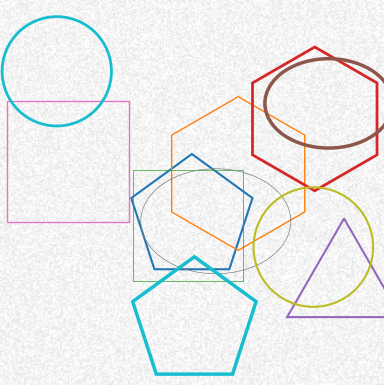[{"shape": "pentagon", "thickness": 1.5, "radius": 0.83, "center": [0.498, 0.434]}, {"shape": "hexagon", "thickness": 1, "radius": 1.0, "center": [0.619, 0.549]}, {"shape": "square", "thickness": 0.5, "radius": 0.72, "center": [0.489, 0.414]}, {"shape": "hexagon", "thickness": 2, "radius": 0.93, "center": [0.818, 0.691]}, {"shape": "triangle", "thickness": 1.5, "radius": 0.85, "center": [0.894, 0.262]}, {"shape": "oval", "thickness": 2.5, "radius": 0.83, "center": [0.854, 0.731]}, {"shape": "square", "thickness": 1, "radius": 0.79, "center": [0.177, 0.581]}, {"shape": "oval", "thickness": 0.5, "radius": 0.97, "center": [0.56, 0.425]}, {"shape": "circle", "thickness": 1.5, "radius": 0.78, "center": [0.814, 0.358]}, {"shape": "circle", "thickness": 2, "radius": 0.71, "center": [0.147, 0.815]}, {"shape": "pentagon", "thickness": 2.5, "radius": 0.84, "center": [0.505, 0.165]}]